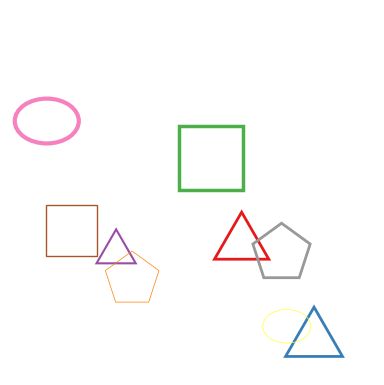[{"shape": "triangle", "thickness": 2, "radius": 0.41, "center": [0.628, 0.367]}, {"shape": "triangle", "thickness": 2, "radius": 0.43, "center": [0.816, 0.117]}, {"shape": "square", "thickness": 2.5, "radius": 0.42, "center": [0.549, 0.59]}, {"shape": "triangle", "thickness": 1.5, "radius": 0.29, "center": [0.302, 0.345]}, {"shape": "pentagon", "thickness": 0.5, "radius": 0.37, "center": [0.343, 0.275]}, {"shape": "oval", "thickness": 0.5, "radius": 0.31, "center": [0.745, 0.153]}, {"shape": "square", "thickness": 1, "radius": 0.33, "center": [0.185, 0.401]}, {"shape": "oval", "thickness": 3, "radius": 0.42, "center": [0.122, 0.686]}, {"shape": "pentagon", "thickness": 2, "radius": 0.39, "center": [0.731, 0.342]}]